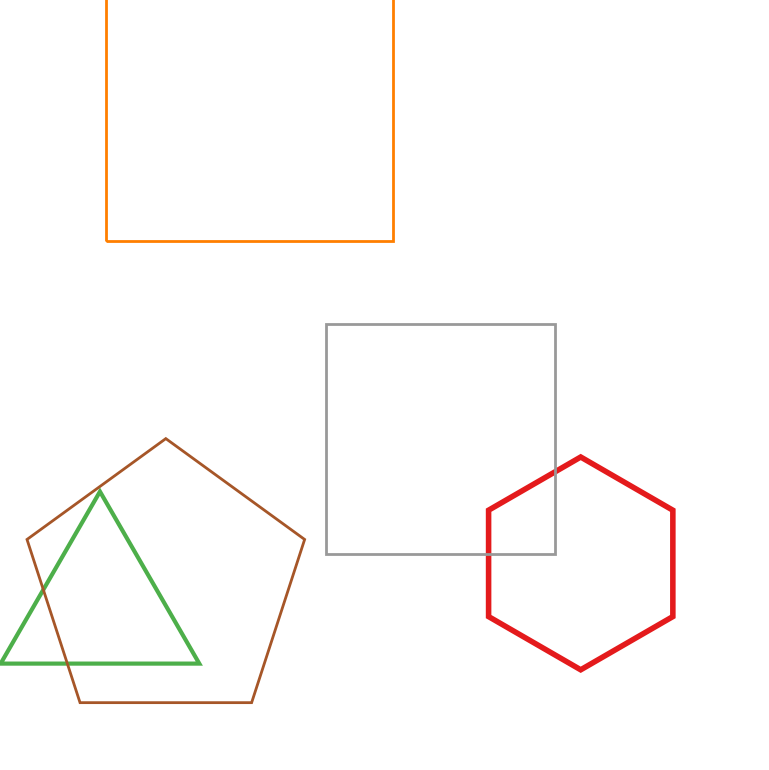[{"shape": "hexagon", "thickness": 2, "radius": 0.69, "center": [0.754, 0.268]}, {"shape": "triangle", "thickness": 1.5, "radius": 0.74, "center": [0.13, 0.213]}, {"shape": "square", "thickness": 1, "radius": 0.93, "center": [0.324, 0.874]}, {"shape": "pentagon", "thickness": 1, "radius": 0.95, "center": [0.215, 0.241]}, {"shape": "square", "thickness": 1, "radius": 0.75, "center": [0.572, 0.43]}]